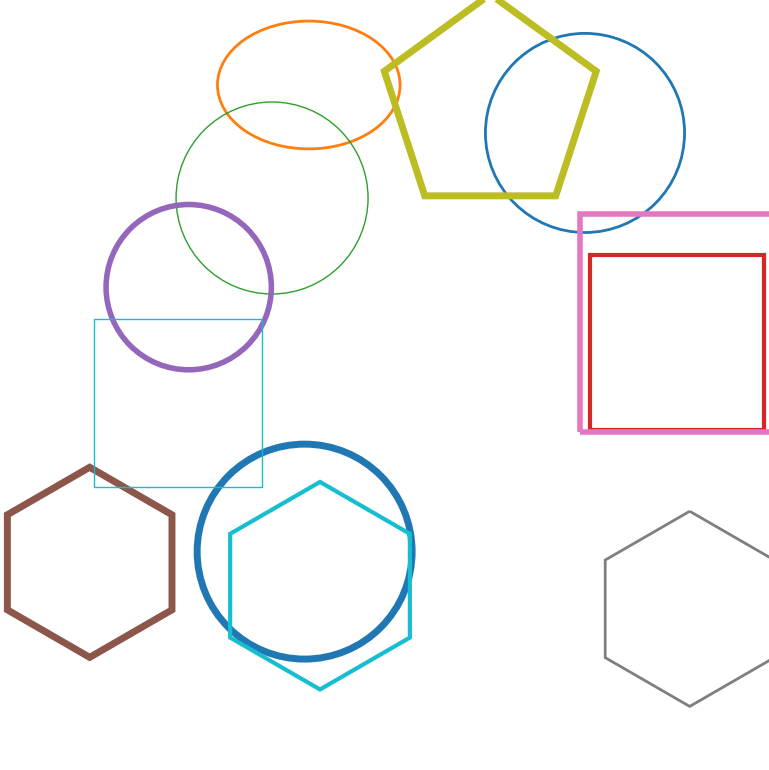[{"shape": "circle", "thickness": 2.5, "radius": 0.7, "center": [0.396, 0.284]}, {"shape": "circle", "thickness": 1, "radius": 0.65, "center": [0.76, 0.827]}, {"shape": "oval", "thickness": 1, "radius": 0.59, "center": [0.401, 0.89]}, {"shape": "circle", "thickness": 0.5, "radius": 0.62, "center": [0.353, 0.743]}, {"shape": "square", "thickness": 1.5, "radius": 0.57, "center": [0.879, 0.555]}, {"shape": "circle", "thickness": 2, "radius": 0.54, "center": [0.245, 0.627]}, {"shape": "hexagon", "thickness": 2.5, "radius": 0.62, "center": [0.116, 0.27]}, {"shape": "square", "thickness": 2, "radius": 0.71, "center": [0.895, 0.581]}, {"shape": "hexagon", "thickness": 1, "radius": 0.63, "center": [0.896, 0.209]}, {"shape": "pentagon", "thickness": 2.5, "radius": 0.72, "center": [0.637, 0.863]}, {"shape": "square", "thickness": 0.5, "radius": 0.55, "center": [0.231, 0.477]}, {"shape": "hexagon", "thickness": 1.5, "radius": 0.67, "center": [0.416, 0.239]}]